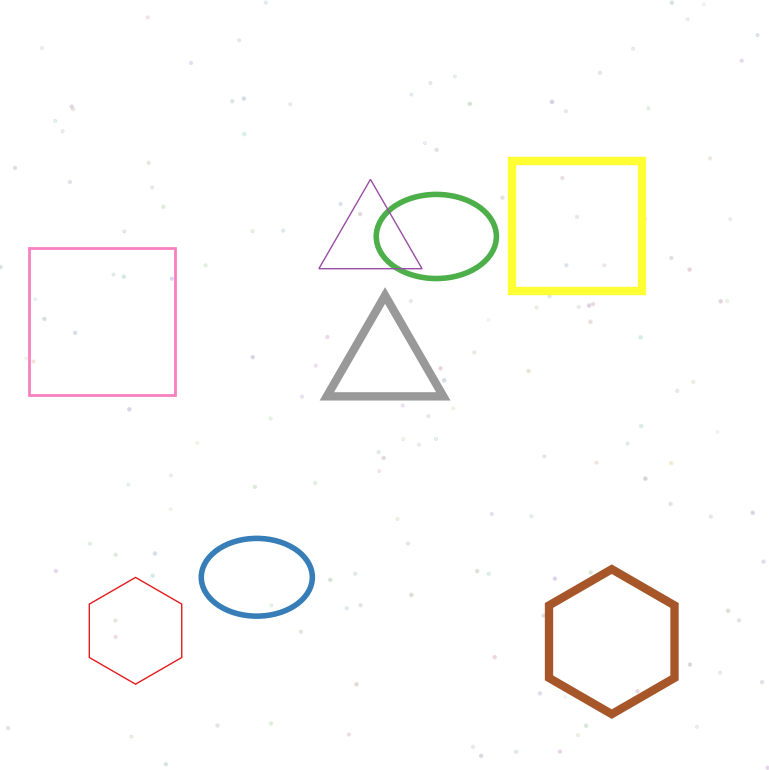[{"shape": "hexagon", "thickness": 0.5, "radius": 0.35, "center": [0.176, 0.181]}, {"shape": "oval", "thickness": 2, "radius": 0.36, "center": [0.334, 0.25]}, {"shape": "oval", "thickness": 2, "radius": 0.39, "center": [0.567, 0.693]}, {"shape": "triangle", "thickness": 0.5, "radius": 0.39, "center": [0.481, 0.69]}, {"shape": "square", "thickness": 3, "radius": 0.42, "center": [0.749, 0.707]}, {"shape": "hexagon", "thickness": 3, "radius": 0.47, "center": [0.794, 0.167]}, {"shape": "square", "thickness": 1, "radius": 0.48, "center": [0.133, 0.582]}, {"shape": "triangle", "thickness": 3, "radius": 0.44, "center": [0.5, 0.529]}]